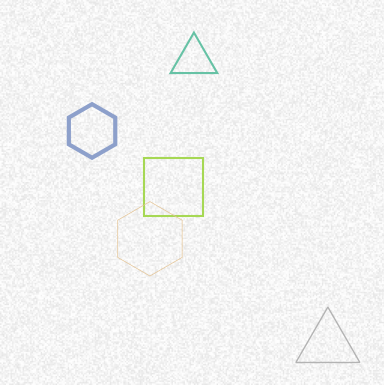[{"shape": "triangle", "thickness": 1.5, "radius": 0.35, "center": [0.504, 0.845]}, {"shape": "hexagon", "thickness": 3, "radius": 0.35, "center": [0.239, 0.66]}, {"shape": "square", "thickness": 1.5, "radius": 0.38, "center": [0.451, 0.515]}, {"shape": "hexagon", "thickness": 0.5, "radius": 0.48, "center": [0.389, 0.38]}, {"shape": "triangle", "thickness": 1, "radius": 0.48, "center": [0.852, 0.107]}]